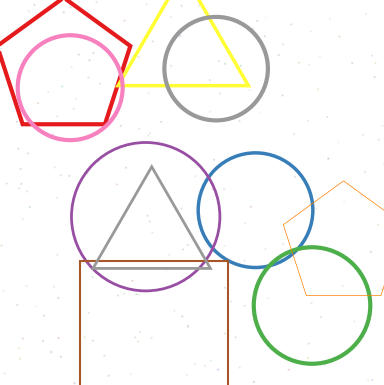[{"shape": "pentagon", "thickness": 3, "radius": 0.91, "center": [0.166, 0.824]}, {"shape": "circle", "thickness": 2.5, "radius": 0.74, "center": [0.664, 0.454]}, {"shape": "circle", "thickness": 3, "radius": 0.76, "center": [0.81, 0.206]}, {"shape": "circle", "thickness": 2, "radius": 0.96, "center": [0.378, 0.437]}, {"shape": "pentagon", "thickness": 0.5, "radius": 0.82, "center": [0.893, 0.365]}, {"shape": "triangle", "thickness": 2.5, "radius": 0.98, "center": [0.476, 0.875]}, {"shape": "square", "thickness": 1.5, "radius": 0.96, "center": [0.4, 0.131]}, {"shape": "circle", "thickness": 3, "radius": 0.68, "center": [0.182, 0.772]}, {"shape": "triangle", "thickness": 2, "radius": 0.88, "center": [0.394, 0.391]}, {"shape": "circle", "thickness": 3, "radius": 0.67, "center": [0.561, 0.822]}]